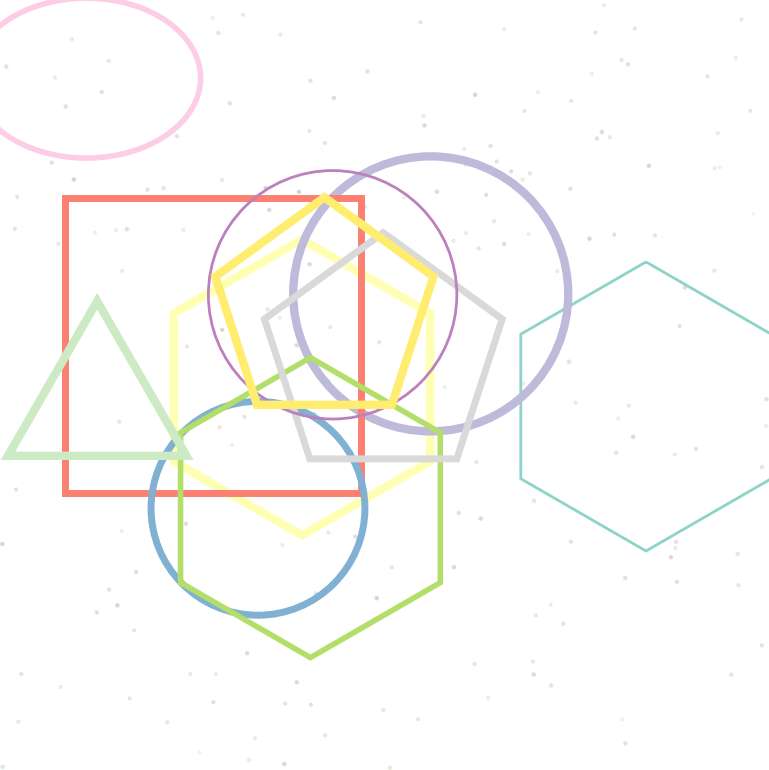[{"shape": "hexagon", "thickness": 1, "radius": 0.94, "center": [0.839, 0.472]}, {"shape": "hexagon", "thickness": 3, "radius": 0.96, "center": [0.392, 0.497]}, {"shape": "circle", "thickness": 3, "radius": 0.89, "center": [0.559, 0.618]}, {"shape": "square", "thickness": 2.5, "radius": 0.96, "center": [0.277, 0.551]}, {"shape": "circle", "thickness": 2.5, "radius": 0.69, "center": [0.335, 0.34]}, {"shape": "hexagon", "thickness": 2, "radius": 0.97, "center": [0.403, 0.341]}, {"shape": "oval", "thickness": 2, "radius": 0.74, "center": [0.112, 0.899]}, {"shape": "pentagon", "thickness": 2.5, "radius": 0.81, "center": [0.498, 0.535]}, {"shape": "circle", "thickness": 1, "radius": 0.81, "center": [0.432, 0.617]}, {"shape": "triangle", "thickness": 3, "radius": 0.67, "center": [0.126, 0.475]}, {"shape": "pentagon", "thickness": 3, "radius": 0.74, "center": [0.421, 0.595]}]